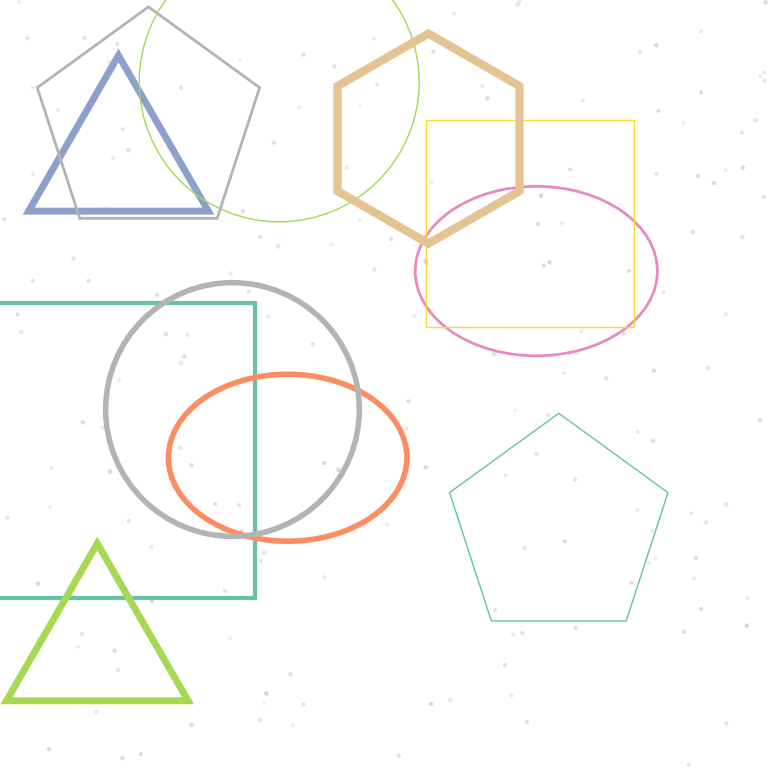[{"shape": "square", "thickness": 1.5, "radius": 0.96, "center": [0.14, 0.415]}, {"shape": "pentagon", "thickness": 0.5, "radius": 0.75, "center": [0.726, 0.314]}, {"shape": "oval", "thickness": 2, "radius": 0.77, "center": [0.374, 0.406]}, {"shape": "triangle", "thickness": 2.5, "radius": 0.67, "center": [0.154, 0.793]}, {"shape": "oval", "thickness": 1, "radius": 0.79, "center": [0.696, 0.648]}, {"shape": "triangle", "thickness": 2.5, "radius": 0.68, "center": [0.126, 0.158]}, {"shape": "circle", "thickness": 0.5, "radius": 0.91, "center": [0.363, 0.894]}, {"shape": "square", "thickness": 0.5, "radius": 0.67, "center": [0.689, 0.71]}, {"shape": "hexagon", "thickness": 3, "radius": 0.68, "center": [0.556, 0.82]}, {"shape": "circle", "thickness": 2, "radius": 0.82, "center": [0.302, 0.468]}, {"shape": "pentagon", "thickness": 1, "radius": 0.76, "center": [0.193, 0.839]}]